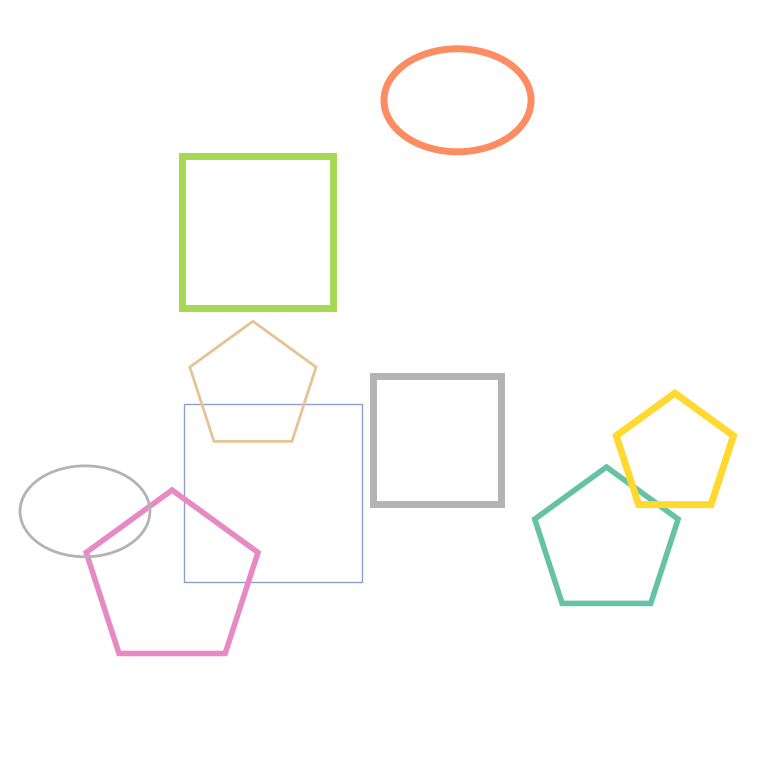[{"shape": "pentagon", "thickness": 2, "radius": 0.49, "center": [0.788, 0.296]}, {"shape": "oval", "thickness": 2.5, "radius": 0.48, "center": [0.594, 0.87]}, {"shape": "square", "thickness": 0.5, "radius": 0.58, "center": [0.355, 0.359]}, {"shape": "pentagon", "thickness": 2, "radius": 0.59, "center": [0.223, 0.246]}, {"shape": "square", "thickness": 2.5, "radius": 0.49, "center": [0.334, 0.699]}, {"shape": "pentagon", "thickness": 2.5, "radius": 0.4, "center": [0.876, 0.409]}, {"shape": "pentagon", "thickness": 1, "radius": 0.43, "center": [0.328, 0.497]}, {"shape": "square", "thickness": 2.5, "radius": 0.42, "center": [0.568, 0.428]}, {"shape": "oval", "thickness": 1, "radius": 0.42, "center": [0.11, 0.336]}]